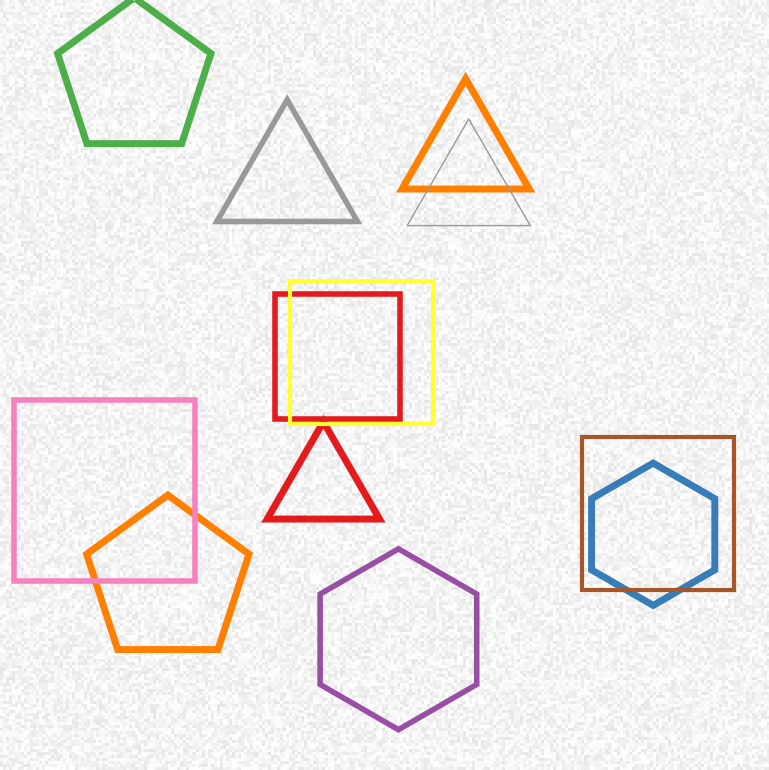[{"shape": "square", "thickness": 2, "radius": 0.41, "center": [0.438, 0.537]}, {"shape": "triangle", "thickness": 2.5, "radius": 0.42, "center": [0.42, 0.368]}, {"shape": "hexagon", "thickness": 2.5, "radius": 0.46, "center": [0.848, 0.306]}, {"shape": "pentagon", "thickness": 2.5, "radius": 0.52, "center": [0.174, 0.898]}, {"shape": "hexagon", "thickness": 2, "radius": 0.59, "center": [0.517, 0.17]}, {"shape": "triangle", "thickness": 2.5, "radius": 0.48, "center": [0.605, 0.802]}, {"shape": "pentagon", "thickness": 2.5, "radius": 0.55, "center": [0.218, 0.246]}, {"shape": "square", "thickness": 1.5, "radius": 0.47, "center": [0.47, 0.542]}, {"shape": "square", "thickness": 1.5, "radius": 0.5, "center": [0.855, 0.333]}, {"shape": "square", "thickness": 2, "radius": 0.59, "center": [0.136, 0.363]}, {"shape": "triangle", "thickness": 2, "radius": 0.53, "center": [0.373, 0.765]}, {"shape": "triangle", "thickness": 0.5, "radius": 0.46, "center": [0.609, 0.753]}]